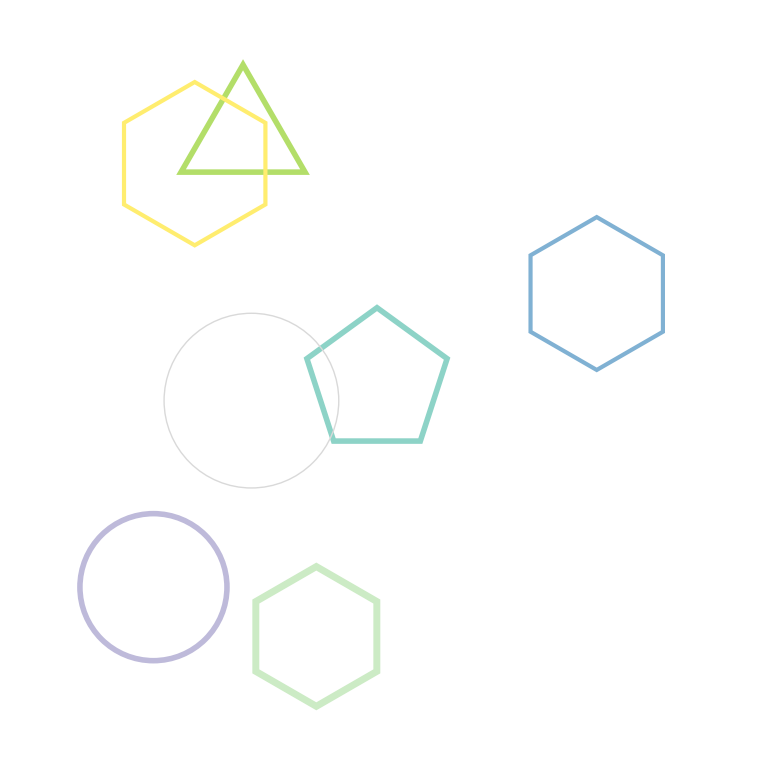[{"shape": "pentagon", "thickness": 2, "radius": 0.48, "center": [0.49, 0.505]}, {"shape": "circle", "thickness": 2, "radius": 0.48, "center": [0.199, 0.237]}, {"shape": "hexagon", "thickness": 1.5, "radius": 0.5, "center": [0.775, 0.619]}, {"shape": "triangle", "thickness": 2, "radius": 0.46, "center": [0.316, 0.823]}, {"shape": "circle", "thickness": 0.5, "radius": 0.57, "center": [0.327, 0.48]}, {"shape": "hexagon", "thickness": 2.5, "radius": 0.45, "center": [0.411, 0.173]}, {"shape": "hexagon", "thickness": 1.5, "radius": 0.53, "center": [0.253, 0.787]}]